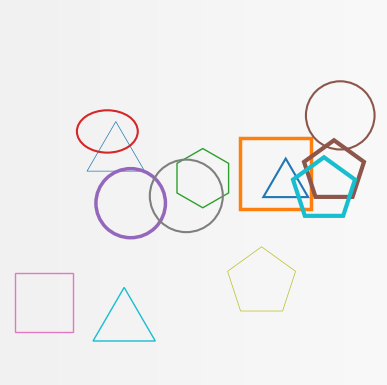[{"shape": "triangle", "thickness": 0.5, "radius": 0.43, "center": [0.299, 0.598]}, {"shape": "triangle", "thickness": 1.5, "radius": 0.33, "center": [0.737, 0.521]}, {"shape": "square", "thickness": 2.5, "radius": 0.46, "center": [0.711, 0.549]}, {"shape": "hexagon", "thickness": 1, "radius": 0.38, "center": [0.523, 0.537]}, {"shape": "oval", "thickness": 1.5, "radius": 0.39, "center": [0.277, 0.659]}, {"shape": "circle", "thickness": 2.5, "radius": 0.45, "center": [0.337, 0.472]}, {"shape": "circle", "thickness": 1.5, "radius": 0.44, "center": [0.878, 0.7]}, {"shape": "pentagon", "thickness": 3, "radius": 0.41, "center": [0.862, 0.554]}, {"shape": "square", "thickness": 1, "radius": 0.38, "center": [0.113, 0.214]}, {"shape": "circle", "thickness": 1.5, "radius": 0.47, "center": [0.481, 0.491]}, {"shape": "pentagon", "thickness": 0.5, "radius": 0.46, "center": [0.675, 0.267]}, {"shape": "pentagon", "thickness": 3, "radius": 0.42, "center": [0.836, 0.507]}, {"shape": "triangle", "thickness": 1, "radius": 0.46, "center": [0.32, 0.161]}]